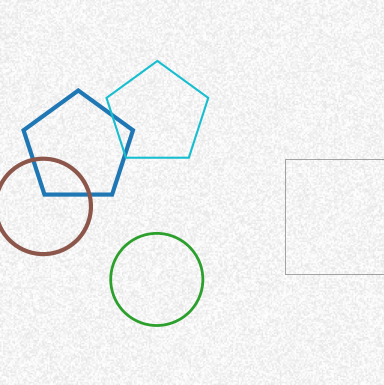[{"shape": "pentagon", "thickness": 3, "radius": 0.75, "center": [0.203, 0.616]}, {"shape": "circle", "thickness": 2, "radius": 0.6, "center": [0.407, 0.274]}, {"shape": "circle", "thickness": 3, "radius": 0.62, "center": [0.112, 0.464]}, {"shape": "square", "thickness": 0.5, "radius": 0.75, "center": [0.889, 0.438]}, {"shape": "pentagon", "thickness": 1.5, "radius": 0.69, "center": [0.409, 0.703]}]